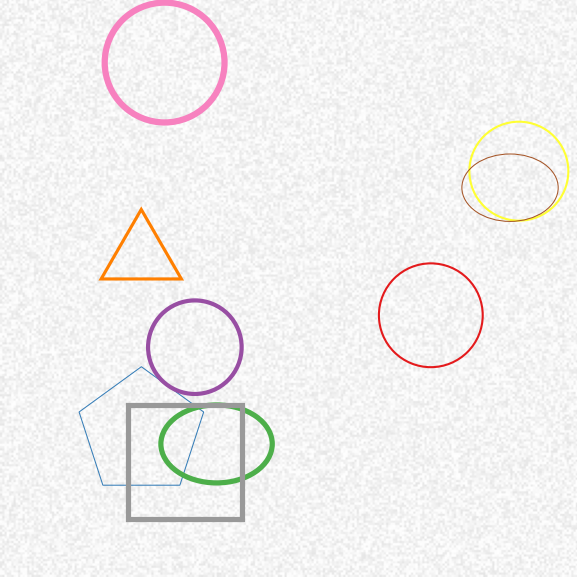[{"shape": "circle", "thickness": 1, "radius": 0.45, "center": [0.746, 0.453]}, {"shape": "pentagon", "thickness": 0.5, "radius": 0.57, "center": [0.245, 0.251]}, {"shape": "oval", "thickness": 2.5, "radius": 0.48, "center": [0.375, 0.23]}, {"shape": "circle", "thickness": 2, "radius": 0.41, "center": [0.337, 0.398]}, {"shape": "triangle", "thickness": 1.5, "radius": 0.4, "center": [0.245, 0.556]}, {"shape": "circle", "thickness": 1, "radius": 0.43, "center": [0.898, 0.703]}, {"shape": "oval", "thickness": 0.5, "radius": 0.42, "center": [0.883, 0.674]}, {"shape": "circle", "thickness": 3, "radius": 0.52, "center": [0.285, 0.891]}, {"shape": "square", "thickness": 2.5, "radius": 0.49, "center": [0.32, 0.199]}]